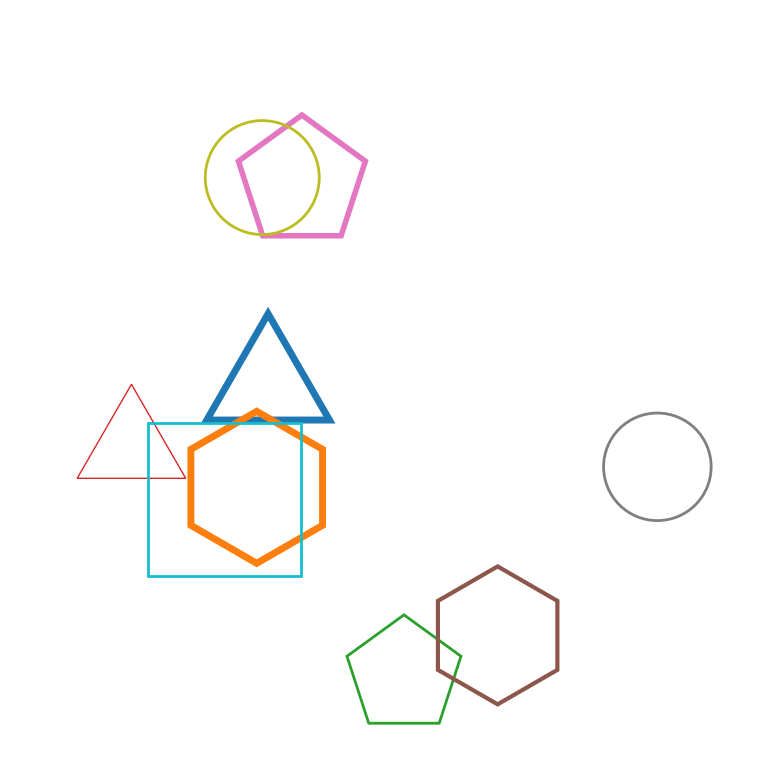[{"shape": "triangle", "thickness": 2.5, "radius": 0.46, "center": [0.348, 0.5]}, {"shape": "hexagon", "thickness": 2.5, "radius": 0.49, "center": [0.333, 0.367]}, {"shape": "pentagon", "thickness": 1, "radius": 0.39, "center": [0.525, 0.124]}, {"shape": "triangle", "thickness": 0.5, "radius": 0.41, "center": [0.171, 0.42]}, {"shape": "hexagon", "thickness": 1.5, "radius": 0.45, "center": [0.646, 0.175]}, {"shape": "pentagon", "thickness": 2, "radius": 0.43, "center": [0.392, 0.764]}, {"shape": "circle", "thickness": 1, "radius": 0.35, "center": [0.854, 0.394]}, {"shape": "circle", "thickness": 1, "radius": 0.37, "center": [0.341, 0.769]}, {"shape": "square", "thickness": 1, "radius": 0.49, "center": [0.291, 0.351]}]